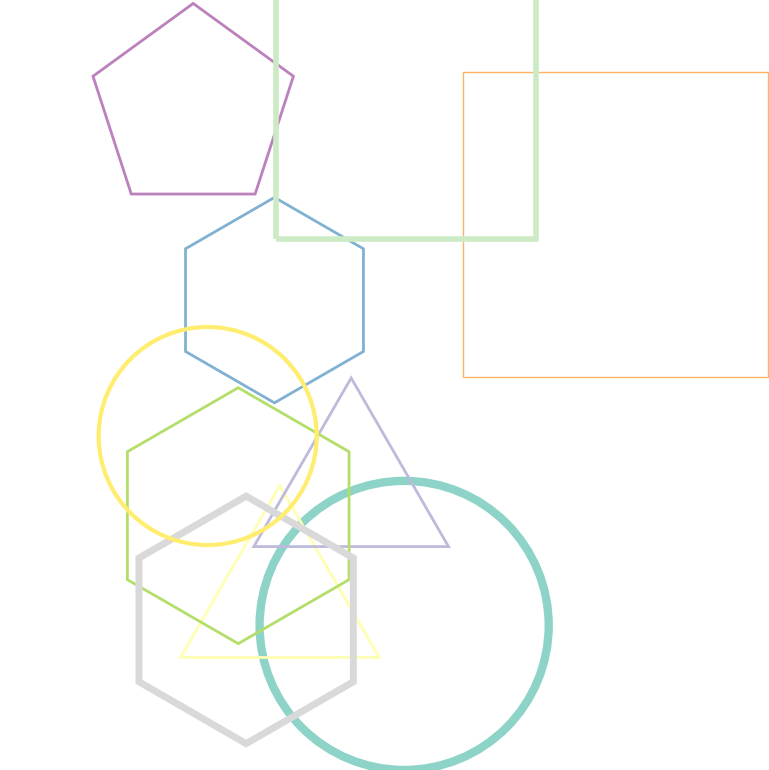[{"shape": "circle", "thickness": 3, "radius": 0.94, "center": [0.525, 0.188]}, {"shape": "triangle", "thickness": 1, "radius": 0.74, "center": [0.363, 0.221]}, {"shape": "triangle", "thickness": 1, "radius": 0.73, "center": [0.456, 0.363]}, {"shape": "hexagon", "thickness": 1, "radius": 0.67, "center": [0.356, 0.61]}, {"shape": "square", "thickness": 0.5, "radius": 0.99, "center": [0.799, 0.709]}, {"shape": "hexagon", "thickness": 1, "radius": 0.83, "center": [0.309, 0.33]}, {"shape": "hexagon", "thickness": 2.5, "radius": 0.8, "center": [0.32, 0.195]}, {"shape": "pentagon", "thickness": 1, "radius": 0.68, "center": [0.251, 0.859]}, {"shape": "square", "thickness": 2, "radius": 0.84, "center": [0.527, 0.858]}, {"shape": "circle", "thickness": 1.5, "radius": 0.71, "center": [0.27, 0.434]}]